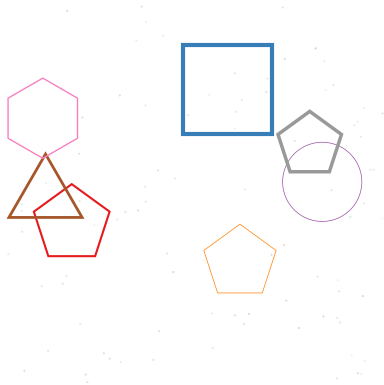[{"shape": "pentagon", "thickness": 1.5, "radius": 0.52, "center": [0.186, 0.418]}, {"shape": "square", "thickness": 3, "radius": 0.58, "center": [0.591, 0.767]}, {"shape": "circle", "thickness": 0.5, "radius": 0.51, "center": [0.837, 0.528]}, {"shape": "pentagon", "thickness": 0.5, "radius": 0.49, "center": [0.623, 0.319]}, {"shape": "triangle", "thickness": 2, "radius": 0.55, "center": [0.118, 0.49]}, {"shape": "hexagon", "thickness": 1, "radius": 0.52, "center": [0.111, 0.693]}, {"shape": "pentagon", "thickness": 2.5, "radius": 0.43, "center": [0.805, 0.624]}]